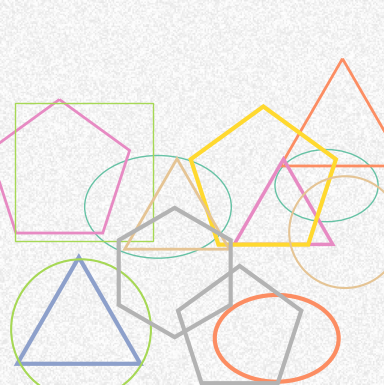[{"shape": "oval", "thickness": 1, "radius": 0.95, "center": [0.41, 0.463]}, {"shape": "oval", "thickness": 1, "radius": 0.67, "center": [0.848, 0.518]}, {"shape": "triangle", "thickness": 2, "radius": 0.93, "center": [0.89, 0.662]}, {"shape": "oval", "thickness": 3, "radius": 0.8, "center": [0.719, 0.121]}, {"shape": "triangle", "thickness": 3, "radius": 0.92, "center": [0.205, 0.147]}, {"shape": "pentagon", "thickness": 2, "radius": 0.96, "center": [0.154, 0.55]}, {"shape": "triangle", "thickness": 2.5, "radius": 0.74, "center": [0.736, 0.439]}, {"shape": "circle", "thickness": 1.5, "radius": 0.91, "center": [0.21, 0.145]}, {"shape": "square", "thickness": 1, "radius": 0.9, "center": [0.219, 0.553]}, {"shape": "pentagon", "thickness": 3, "radius": 0.99, "center": [0.684, 0.525]}, {"shape": "triangle", "thickness": 2, "radius": 0.78, "center": [0.46, 0.431]}, {"shape": "circle", "thickness": 1.5, "radius": 0.73, "center": [0.896, 0.397]}, {"shape": "pentagon", "thickness": 3, "radius": 0.84, "center": [0.622, 0.141]}, {"shape": "hexagon", "thickness": 3, "radius": 0.84, "center": [0.454, 0.292]}]